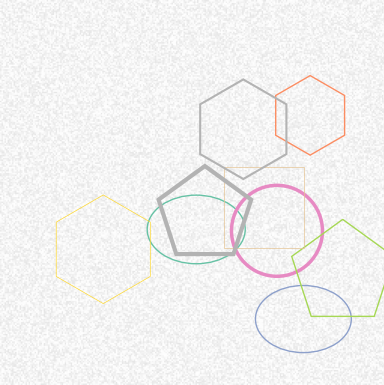[{"shape": "oval", "thickness": 1, "radius": 0.64, "center": [0.51, 0.404]}, {"shape": "hexagon", "thickness": 1, "radius": 0.52, "center": [0.806, 0.7]}, {"shape": "oval", "thickness": 1, "radius": 0.62, "center": [0.788, 0.171]}, {"shape": "circle", "thickness": 2.5, "radius": 0.59, "center": [0.719, 0.4]}, {"shape": "pentagon", "thickness": 1, "radius": 0.7, "center": [0.89, 0.291]}, {"shape": "hexagon", "thickness": 0.5, "radius": 0.71, "center": [0.268, 0.353]}, {"shape": "square", "thickness": 0.5, "radius": 0.52, "center": [0.686, 0.461]}, {"shape": "hexagon", "thickness": 1.5, "radius": 0.65, "center": [0.632, 0.664]}, {"shape": "pentagon", "thickness": 3, "radius": 0.63, "center": [0.532, 0.442]}]